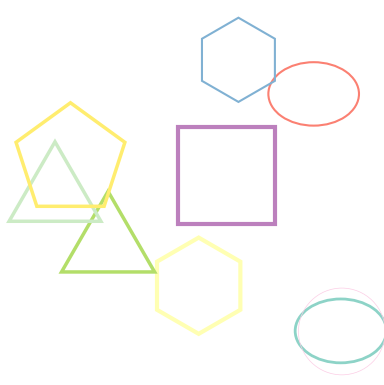[{"shape": "oval", "thickness": 2, "radius": 0.59, "center": [0.885, 0.141]}, {"shape": "hexagon", "thickness": 3, "radius": 0.63, "center": [0.516, 0.258]}, {"shape": "oval", "thickness": 1.5, "radius": 0.59, "center": [0.815, 0.756]}, {"shape": "hexagon", "thickness": 1.5, "radius": 0.55, "center": [0.619, 0.845]}, {"shape": "triangle", "thickness": 2.5, "radius": 0.7, "center": [0.281, 0.363]}, {"shape": "circle", "thickness": 0.5, "radius": 0.56, "center": [0.888, 0.139]}, {"shape": "square", "thickness": 3, "radius": 0.63, "center": [0.587, 0.543]}, {"shape": "triangle", "thickness": 2.5, "radius": 0.69, "center": [0.143, 0.494]}, {"shape": "pentagon", "thickness": 2.5, "radius": 0.74, "center": [0.183, 0.584]}]